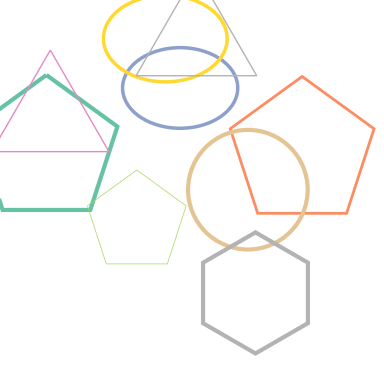[{"shape": "pentagon", "thickness": 3, "radius": 0.97, "center": [0.121, 0.611]}, {"shape": "pentagon", "thickness": 2, "radius": 0.98, "center": [0.785, 0.605]}, {"shape": "oval", "thickness": 2.5, "radius": 0.75, "center": [0.468, 0.772]}, {"shape": "triangle", "thickness": 1, "radius": 0.88, "center": [0.131, 0.694]}, {"shape": "pentagon", "thickness": 0.5, "radius": 0.67, "center": [0.355, 0.424]}, {"shape": "oval", "thickness": 2.5, "radius": 0.8, "center": [0.429, 0.9]}, {"shape": "circle", "thickness": 3, "radius": 0.78, "center": [0.644, 0.507]}, {"shape": "hexagon", "thickness": 3, "radius": 0.79, "center": [0.664, 0.239]}, {"shape": "triangle", "thickness": 1, "radius": 0.9, "center": [0.51, 0.894]}]